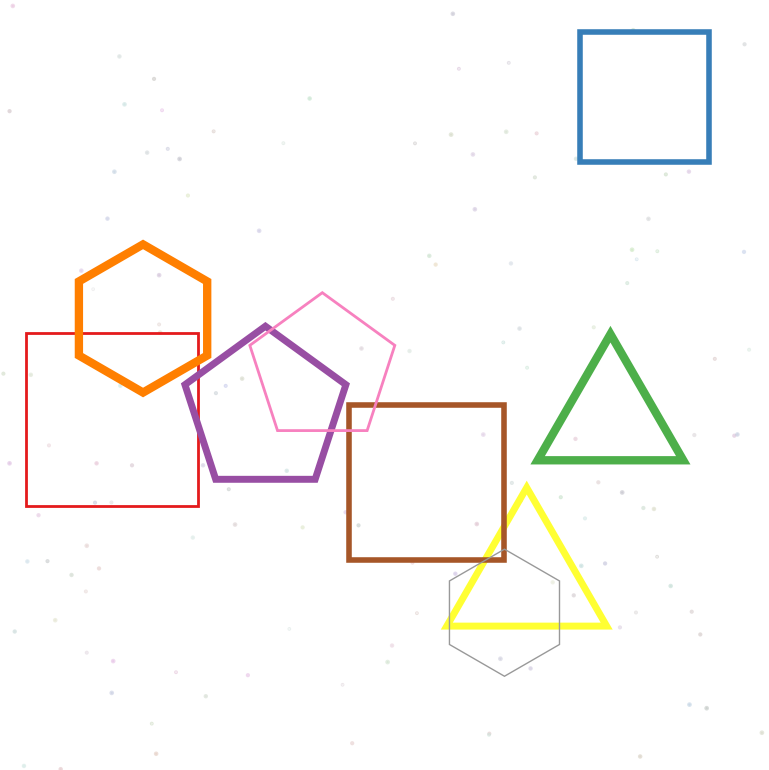[{"shape": "square", "thickness": 1, "radius": 0.56, "center": [0.145, 0.455]}, {"shape": "square", "thickness": 2, "radius": 0.42, "center": [0.838, 0.874]}, {"shape": "triangle", "thickness": 3, "radius": 0.55, "center": [0.793, 0.457]}, {"shape": "pentagon", "thickness": 2.5, "radius": 0.55, "center": [0.345, 0.466]}, {"shape": "hexagon", "thickness": 3, "radius": 0.48, "center": [0.186, 0.586]}, {"shape": "triangle", "thickness": 2.5, "radius": 0.6, "center": [0.684, 0.247]}, {"shape": "square", "thickness": 2, "radius": 0.5, "center": [0.554, 0.374]}, {"shape": "pentagon", "thickness": 1, "radius": 0.49, "center": [0.419, 0.521]}, {"shape": "hexagon", "thickness": 0.5, "radius": 0.41, "center": [0.655, 0.204]}]